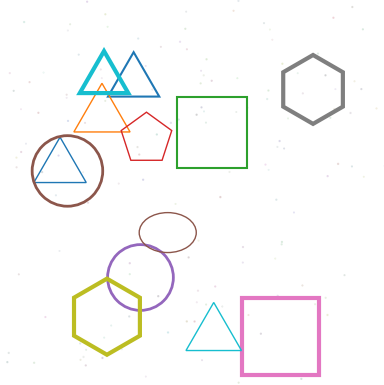[{"shape": "triangle", "thickness": 1.5, "radius": 0.38, "center": [0.347, 0.788]}, {"shape": "triangle", "thickness": 1, "radius": 0.39, "center": [0.156, 0.565]}, {"shape": "triangle", "thickness": 1, "radius": 0.42, "center": [0.265, 0.699]}, {"shape": "square", "thickness": 1.5, "radius": 0.46, "center": [0.551, 0.656]}, {"shape": "pentagon", "thickness": 1, "radius": 0.35, "center": [0.38, 0.64]}, {"shape": "circle", "thickness": 2, "radius": 0.43, "center": [0.365, 0.279]}, {"shape": "oval", "thickness": 1, "radius": 0.37, "center": [0.436, 0.396]}, {"shape": "circle", "thickness": 2, "radius": 0.46, "center": [0.175, 0.556]}, {"shape": "square", "thickness": 3, "radius": 0.5, "center": [0.73, 0.127]}, {"shape": "hexagon", "thickness": 3, "radius": 0.45, "center": [0.813, 0.768]}, {"shape": "hexagon", "thickness": 3, "radius": 0.49, "center": [0.278, 0.177]}, {"shape": "triangle", "thickness": 1, "radius": 0.42, "center": [0.555, 0.131]}, {"shape": "triangle", "thickness": 3, "radius": 0.36, "center": [0.27, 0.795]}]